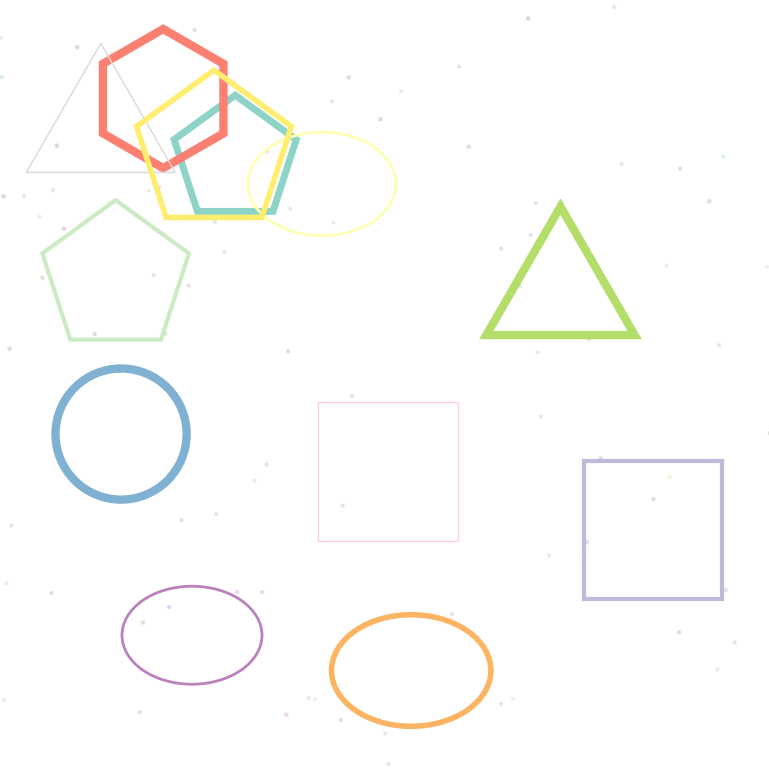[{"shape": "pentagon", "thickness": 2.5, "radius": 0.42, "center": [0.305, 0.793]}, {"shape": "oval", "thickness": 1, "radius": 0.48, "center": [0.418, 0.761]}, {"shape": "square", "thickness": 1.5, "radius": 0.45, "center": [0.848, 0.312]}, {"shape": "hexagon", "thickness": 3, "radius": 0.45, "center": [0.212, 0.872]}, {"shape": "circle", "thickness": 3, "radius": 0.43, "center": [0.157, 0.436]}, {"shape": "oval", "thickness": 2, "radius": 0.52, "center": [0.534, 0.129]}, {"shape": "triangle", "thickness": 3, "radius": 0.56, "center": [0.728, 0.62]}, {"shape": "square", "thickness": 0.5, "radius": 0.45, "center": [0.504, 0.388]}, {"shape": "triangle", "thickness": 0.5, "radius": 0.56, "center": [0.131, 0.832]}, {"shape": "oval", "thickness": 1, "radius": 0.45, "center": [0.249, 0.175]}, {"shape": "pentagon", "thickness": 1.5, "radius": 0.5, "center": [0.15, 0.64]}, {"shape": "pentagon", "thickness": 2, "radius": 0.53, "center": [0.278, 0.803]}]